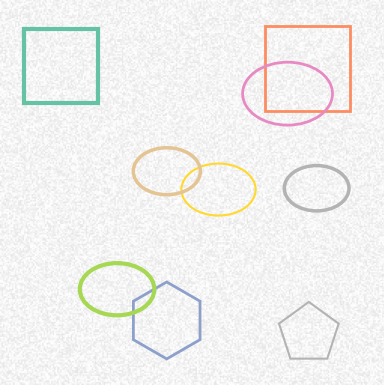[{"shape": "square", "thickness": 3, "radius": 0.48, "center": [0.159, 0.828]}, {"shape": "square", "thickness": 2, "radius": 0.55, "center": [0.798, 0.822]}, {"shape": "hexagon", "thickness": 2, "radius": 0.5, "center": [0.433, 0.168]}, {"shape": "oval", "thickness": 2, "radius": 0.58, "center": [0.747, 0.757]}, {"shape": "oval", "thickness": 3, "radius": 0.48, "center": [0.304, 0.249]}, {"shape": "oval", "thickness": 1.5, "radius": 0.48, "center": [0.568, 0.508]}, {"shape": "oval", "thickness": 2.5, "radius": 0.44, "center": [0.433, 0.555]}, {"shape": "oval", "thickness": 2.5, "radius": 0.42, "center": [0.822, 0.511]}, {"shape": "pentagon", "thickness": 1.5, "radius": 0.41, "center": [0.802, 0.134]}]